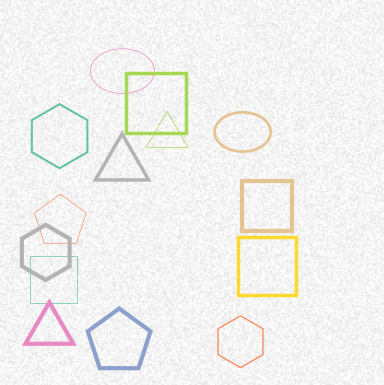[{"shape": "square", "thickness": 0.5, "radius": 0.3, "center": [0.138, 0.274]}, {"shape": "hexagon", "thickness": 1.5, "radius": 0.42, "center": [0.155, 0.646]}, {"shape": "hexagon", "thickness": 1, "radius": 0.34, "center": [0.625, 0.112]}, {"shape": "pentagon", "thickness": 0.5, "radius": 0.35, "center": [0.157, 0.425]}, {"shape": "pentagon", "thickness": 3, "radius": 0.43, "center": [0.31, 0.113]}, {"shape": "triangle", "thickness": 3, "radius": 0.36, "center": [0.128, 0.143]}, {"shape": "oval", "thickness": 0.5, "radius": 0.42, "center": [0.318, 0.815]}, {"shape": "square", "thickness": 2.5, "radius": 0.39, "center": [0.405, 0.733]}, {"shape": "triangle", "thickness": 0.5, "radius": 0.31, "center": [0.434, 0.648]}, {"shape": "square", "thickness": 2.5, "radius": 0.37, "center": [0.694, 0.309]}, {"shape": "square", "thickness": 3, "radius": 0.32, "center": [0.693, 0.465]}, {"shape": "oval", "thickness": 2, "radius": 0.36, "center": [0.63, 0.657]}, {"shape": "hexagon", "thickness": 3, "radius": 0.36, "center": [0.119, 0.344]}, {"shape": "triangle", "thickness": 2.5, "radius": 0.4, "center": [0.317, 0.573]}]